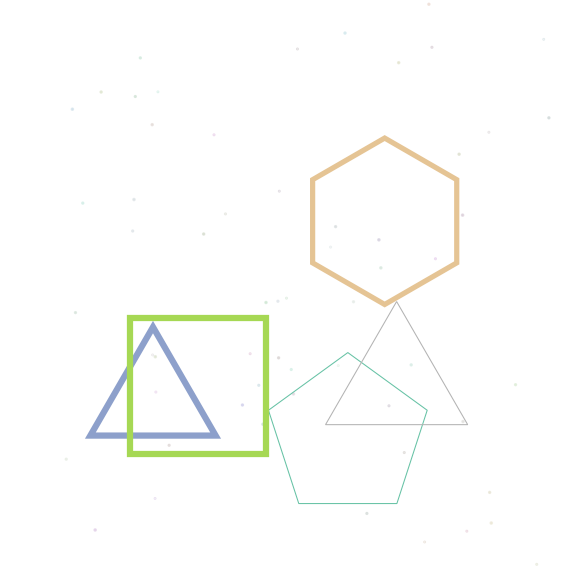[{"shape": "pentagon", "thickness": 0.5, "radius": 0.72, "center": [0.602, 0.244]}, {"shape": "triangle", "thickness": 3, "radius": 0.63, "center": [0.265, 0.308]}, {"shape": "square", "thickness": 3, "radius": 0.59, "center": [0.343, 0.33]}, {"shape": "hexagon", "thickness": 2.5, "radius": 0.72, "center": [0.666, 0.616]}, {"shape": "triangle", "thickness": 0.5, "radius": 0.71, "center": [0.687, 0.335]}]